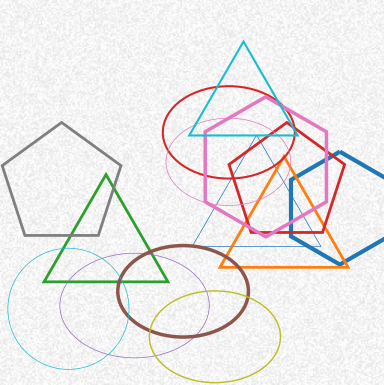[{"shape": "triangle", "thickness": 0.5, "radius": 0.97, "center": [0.666, 0.456]}, {"shape": "hexagon", "thickness": 3, "radius": 0.73, "center": [0.883, 0.459]}, {"shape": "triangle", "thickness": 2, "radius": 0.96, "center": [0.738, 0.402]}, {"shape": "triangle", "thickness": 2, "radius": 0.93, "center": [0.275, 0.361]}, {"shape": "oval", "thickness": 1.5, "radius": 0.86, "center": [0.594, 0.656]}, {"shape": "pentagon", "thickness": 2, "radius": 0.79, "center": [0.745, 0.524]}, {"shape": "oval", "thickness": 0.5, "radius": 0.97, "center": [0.35, 0.206]}, {"shape": "oval", "thickness": 2.5, "radius": 0.85, "center": [0.476, 0.243]}, {"shape": "hexagon", "thickness": 2.5, "radius": 0.91, "center": [0.69, 0.567]}, {"shape": "oval", "thickness": 0.5, "radius": 0.81, "center": [0.593, 0.58]}, {"shape": "pentagon", "thickness": 2, "radius": 0.81, "center": [0.16, 0.52]}, {"shape": "oval", "thickness": 1, "radius": 0.85, "center": [0.558, 0.125]}, {"shape": "triangle", "thickness": 1.5, "radius": 0.81, "center": [0.632, 0.729]}, {"shape": "circle", "thickness": 0.5, "radius": 0.79, "center": [0.178, 0.198]}]